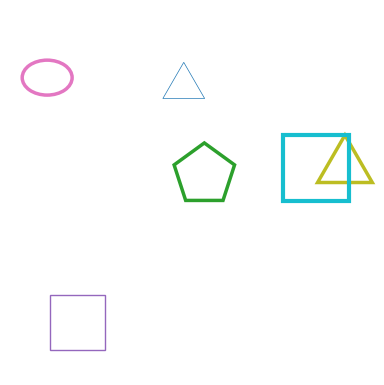[{"shape": "triangle", "thickness": 0.5, "radius": 0.31, "center": [0.477, 0.775]}, {"shape": "pentagon", "thickness": 2.5, "radius": 0.41, "center": [0.531, 0.546]}, {"shape": "square", "thickness": 1, "radius": 0.36, "center": [0.202, 0.162]}, {"shape": "oval", "thickness": 2.5, "radius": 0.32, "center": [0.122, 0.798]}, {"shape": "triangle", "thickness": 2.5, "radius": 0.41, "center": [0.896, 0.567]}, {"shape": "square", "thickness": 3, "radius": 0.43, "center": [0.821, 0.564]}]